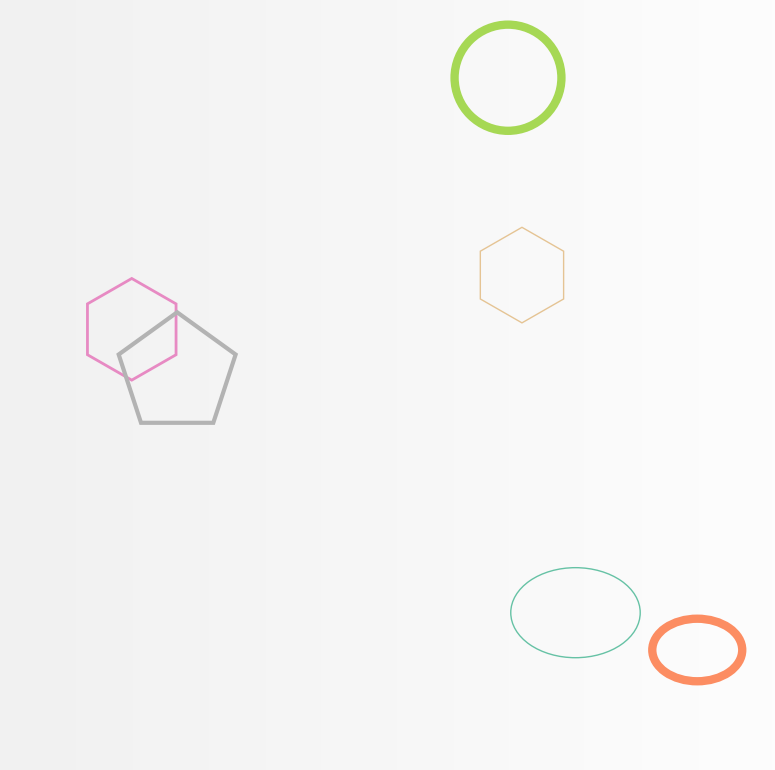[{"shape": "oval", "thickness": 0.5, "radius": 0.42, "center": [0.743, 0.204]}, {"shape": "oval", "thickness": 3, "radius": 0.29, "center": [0.9, 0.156]}, {"shape": "hexagon", "thickness": 1, "radius": 0.33, "center": [0.17, 0.572]}, {"shape": "circle", "thickness": 3, "radius": 0.34, "center": [0.655, 0.899]}, {"shape": "hexagon", "thickness": 0.5, "radius": 0.31, "center": [0.674, 0.643]}, {"shape": "pentagon", "thickness": 1.5, "radius": 0.4, "center": [0.229, 0.515]}]